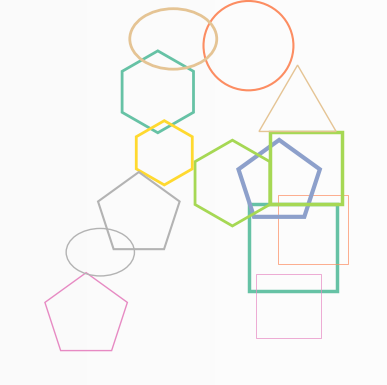[{"shape": "hexagon", "thickness": 2, "radius": 0.53, "center": [0.407, 0.762]}, {"shape": "square", "thickness": 2.5, "radius": 0.57, "center": [0.756, 0.358]}, {"shape": "circle", "thickness": 1.5, "radius": 0.58, "center": [0.641, 0.881]}, {"shape": "square", "thickness": 0.5, "radius": 0.45, "center": [0.807, 0.404]}, {"shape": "pentagon", "thickness": 3, "radius": 0.55, "center": [0.72, 0.526]}, {"shape": "pentagon", "thickness": 1, "radius": 0.56, "center": [0.222, 0.18]}, {"shape": "square", "thickness": 0.5, "radius": 0.42, "center": [0.744, 0.205]}, {"shape": "hexagon", "thickness": 2, "radius": 0.56, "center": [0.6, 0.525]}, {"shape": "square", "thickness": 2.5, "radius": 0.47, "center": [0.79, 0.563]}, {"shape": "hexagon", "thickness": 2, "radius": 0.42, "center": [0.424, 0.603]}, {"shape": "oval", "thickness": 2, "radius": 0.56, "center": [0.447, 0.899]}, {"shape": "triangle", "thickness": 1, "radius": 0.57, "center": [0.768, 0.716]}, {"shape": "pentagon", "thickness": 1.5, "radius": 0.55, "center": [0.358, 0.442]}, {"shape": "oval", "thickness": 1, "radius": 0.44, "center": [0.259, 0.345]}]